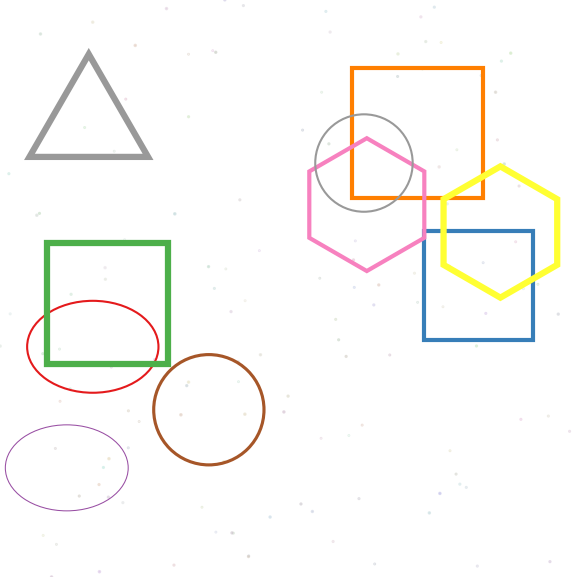[{"shape": "oval", "thickness": 1, "radius": 0.57, "center": [0.161, 0.399]}, {"shape": "square", "thickness": 2, "radius": 0.47, "center": [0.828, 0.505]}, {"shape": "square", "thickness": 3, "radius": 0.52, "center": [0.187, 0.474]}, {"shape": "oval", "thickness": 0.5, "radius": 0.53, "center": [0.116, 0.189]}, {"shape": "square", "thickness": 2, "radius": 0.56, "center": [0.723, 0.769]}, {"shape": "hexagon", "thickness": 3, "radius": 0.57, "center": [0.866, 0.597]}, {"shape": "circle", "thickness": 1.5, "radius": 0.48, "center": [0.362, 0.29]}, {"shape": "hexagon", "thickness": 2, "radius": 0.57, "center": [0.635, 0.645]}, {"shape": "triangle", "thickness": 3, "radius": 0.59, "center": [0.154, 0.787]}, {"shape": "circle", "thickness": 1, "radius": 0.42, "center": [0.63, 0.717]}]